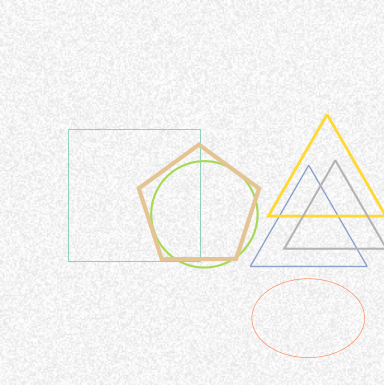[{"shape": "square", "thickness": 0.5, "radius": 0.86, "center": [0.348, 0.493]}, {"shape": "oval", "thickness": 0.5, "radius": 0.73, "center": [0.801, 0.174]}, {"shape": "triangle", "thickness": 1, "radius": 0.88, "center": [0.802, 0.396]}, {"shape": "circle", "thickness": 1.5, "radius": 0.69, "center": [0.531, 0.443]}, {"shape": "triangle", "thickness": 2, "radius": 0.88, "center": [0.85, 0.527]}, {"shape": "pentagon", "thickness": 3, "radius": 0.82, "center": [0.517, 0.46]}, {"shape": "triangle", "thickness": 1.5, "radius": 0.77, "center": [0.871, 0.431]}]